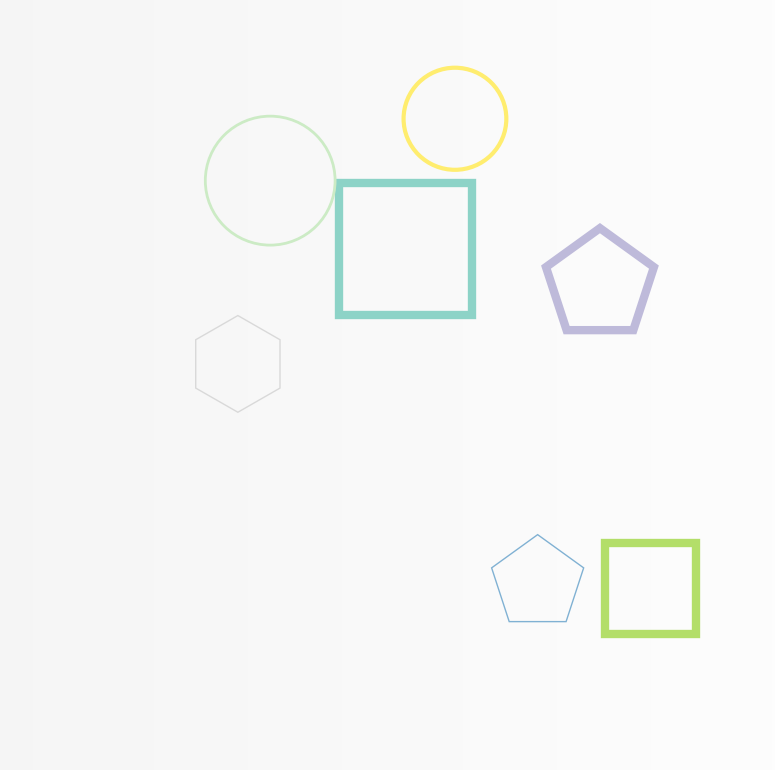[{"shape": "square", "thickness": 3, "radius": 0.43, "center": [0.523, 0.677]}, {"shape": "pentagon", "thickness": 3, "radius": 0.37, "center": [0.774, 0.63]}, {"shape": "pentagon", "thickness": 0.5, "radius": 0.31, "center": [0.694, 0.243]}, {"shape": "square", "thickness": 3, "radius": 0.29, "center": [0.839, 0.236]}, {"shape": "hexagon", "thickness": 0.5, "radius": 0.31, "center": [0.307, 0.527]}, {"shape": "circle", "thickness": 1, "radius": 0.42, "center": [0.349, 0.765]}, {"shape": "circle", "thickness": 1.5, "radius": 0.33, "center": [0.587, 0.846]}]